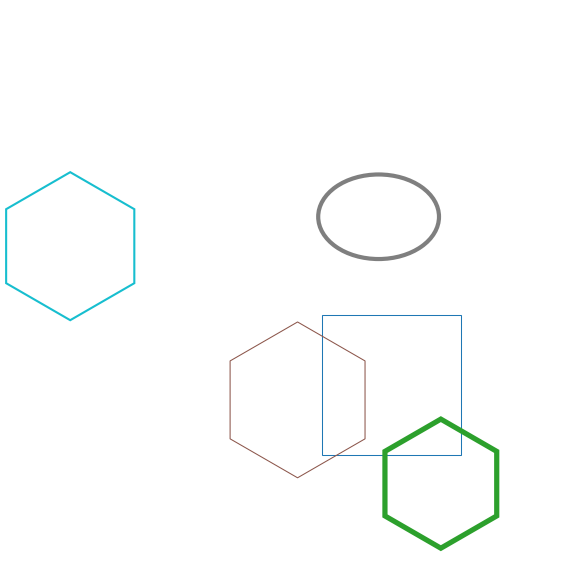[{"shape": "square", "thickness": 0.5, "radius": 0.6, "center": [0.678, 0.332]}, {"shape": "hexagon", "thickness": 2.5, "radius": 0.56, "center": [0.763, 0.162]}, {"shape": "hexagon", "thickness": 0.5, "radius": 0.67, "center": [0.515, 0.307]}, {"shape": "oval", "thickness": 2, "radius": 0.52, "center": [0.656, 0.624]}, {"shape": "hexagon", "thickness": 1, "radius": 0.64, "center": [0.122, 0.573]}]